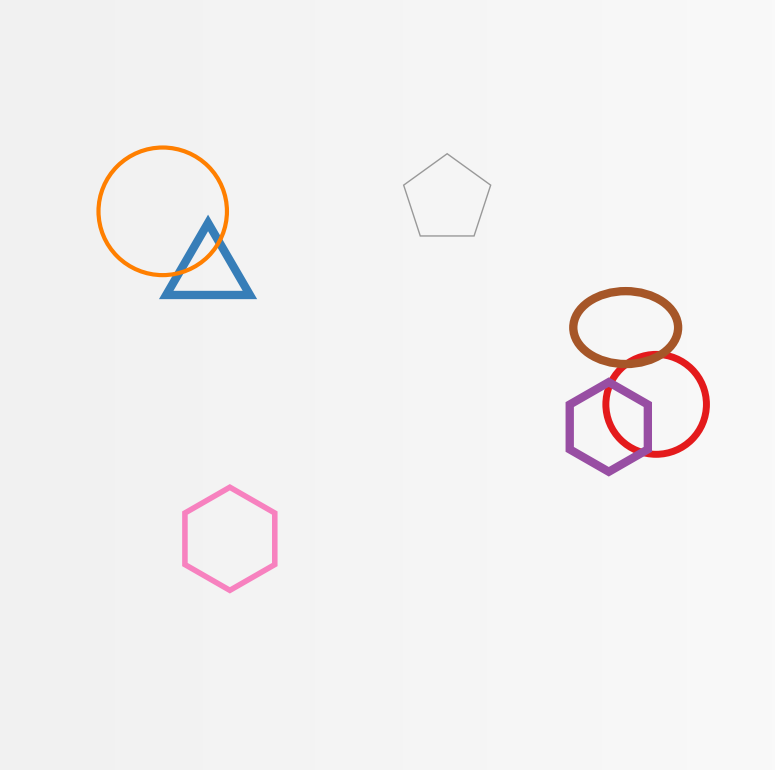[{"shape": "circle", "thickness": 2.5, "radius": 0.32, "center": [0.847, 0.475]}, {"shape": "triangle", "thickness": 3, "radius": 0.31, "center": [0.268, 0.648]}, {"shape": "hexagon", "thickness": 3, "radius": 0.29, "center": [0.786, 0.446]}, {"shape": "circle", "thickness": 1.5, "radius": 0.41, "center": [0.21, 0.726]}, {"shape": "oval", "thickness": 3, "radius": 0.34, "center": [0.807, 0.575]}, {"shape": "hexagon", "thickness": 2, "radius": 0.33, "center": [0.297, 0.3]}, {"shape": "pentagon", "thickness": 0.5, "radius": 0.3, "center": [0.577, 0.741]}]